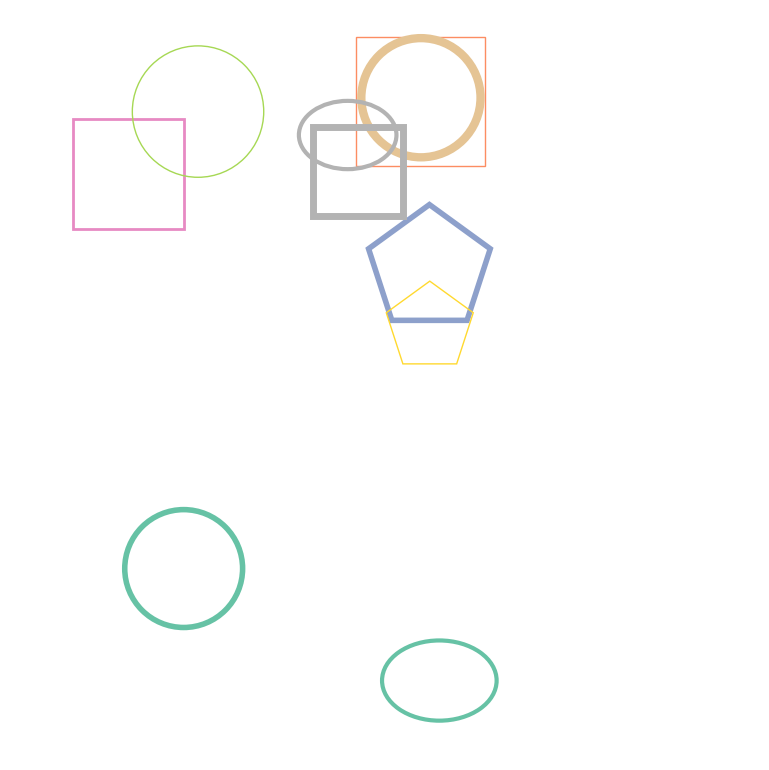[{"shape": "oval", "thickness": 1.5, "radius": 0.37, "center": [0.571, 0.116]}, {"shape": "circle", "thickness": 2, "radius": 0.38, "center": [0.239, 0.262]}, {"shape": "square", "thickness": 0.5, "radius": 0.42, "center": [0.546, 0.868]}, {"shape": "pentagon", "thickness": 2, "radius": 0.42, "center": [0.558, 0.651]}, {"shape": "square", "thickness": 1, "radius": 0.36, "center": [0.167, 0.774]}, {"shape": "circle", "thickness": 0.5, "radius": 0.43, "center": [0.257, 0.855]}, {"shape": "pentagon", "thickness": 0.5, "radius": 0.3, "center": [0.558, 0.575]}, {"shape": "circle", "thickness": 3, "radius": 0.39, "center": [0.547, 0.873]}, {"shape": "oval", "thickness": 1.5, "radius": 0.32, "center": [0.452, 0.825]}, {"shape": "square", "thickness": 2.5, "radius": 0.29, "center": [0.465, 0.777]}]